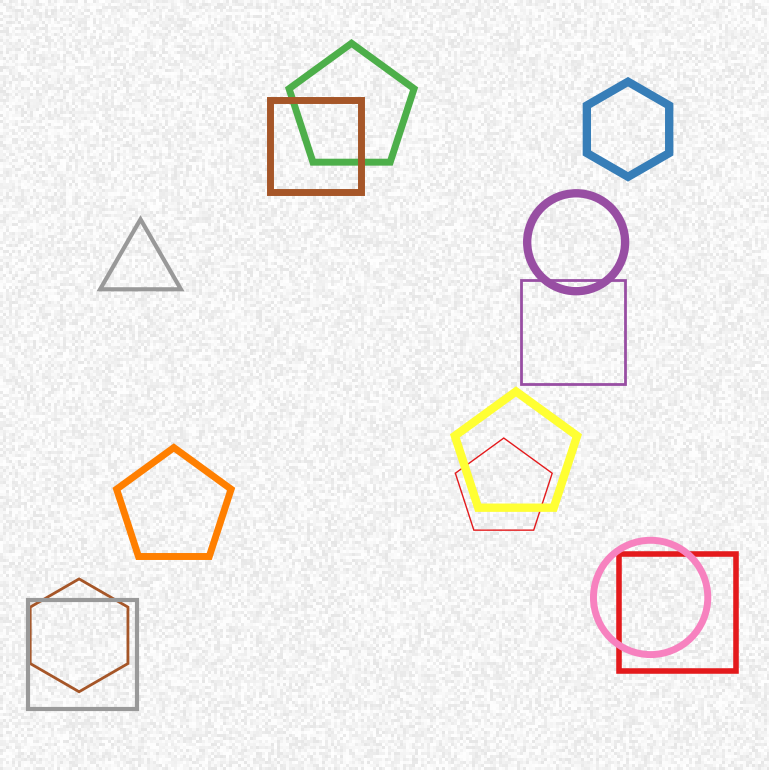[{"shape": "square", "thickness": 2, "radius": 0.38, "center": [0.88, 0.204]}, {"shape": "pentagon", "thickness": 0.5, "radius": 0.33, "center": [0.654, 0.365]}, {"shape": "hexagon", "thickness": 3, "radius": 0.31, "center": [0.816, 0.832]}, {"shape": "pentagon", "thickness": 2.5, "radius": 0.43, "center": [0.457, 0.858]}, {"shape": "circle", "thickness": 3, "radius": 0.32, "center": [0.748, 0.685]}, {"shape": "square", "thickness": 1, "radius": 0.34, "center": [0.745, 0.569]}, {"shape": "pentagon", "thickness": 2.5, "radius": 0.39, "center": [0.226, 0.341]}, {"shape": "pentagon", "thickness": 3, "radius": 0.42, "center": [0.67, 0.408]}, {"shape": "square", "thickness": 2.5, "radius": 0.3, "center": [0.41, 0.81]}, {"shape": "hexagon", "thickness": 1, "radius": 0.37, "center": [0.103, 0.175]}, {"shape": "circle", "thickness": 2.5, "radius": 0.37, "center": [0.845, 0.224]}, {"shape": "square", "thickness": 1.5, "radius": 0.35, "center": [0.107, 0.15]}, {"shape": "triangle", "thickness": 1.5, "radius": 0.3, "center": [0.182, 0.655]}]